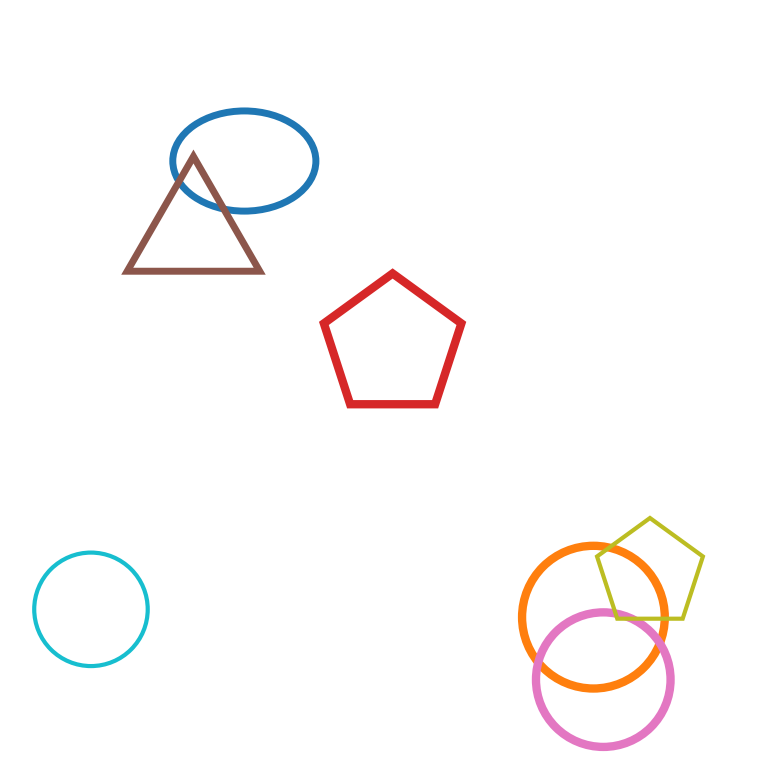[{"shape": "oval", "thickness": 2.5, "radius": 0.46, "center": [0.317, 0.791]}, {"shape": "circle", "thickness": 3, "radius": 0.46, "center": [0.771, 0.198]}, {"shape": "pentagon", "thickness": 3, "radius": 0.47, "center": [0.51, 0.551]}, {"shape": "triangle", "thickness": 2.5, "radius": 0.5, "center": [0.251, 0.697]}, {"shape": "circle", "thickness": 3, "radius": 0.44, "center": [0.783, 0.117]}, {"shape": "pentagon", "thickness": 1.5, "radius": 0.36, "center": [0.844, 0.255]}, {"shape": "circle", "thickness": 1.5, "radius": 0.37, "center": [0.118, 0.209]}]